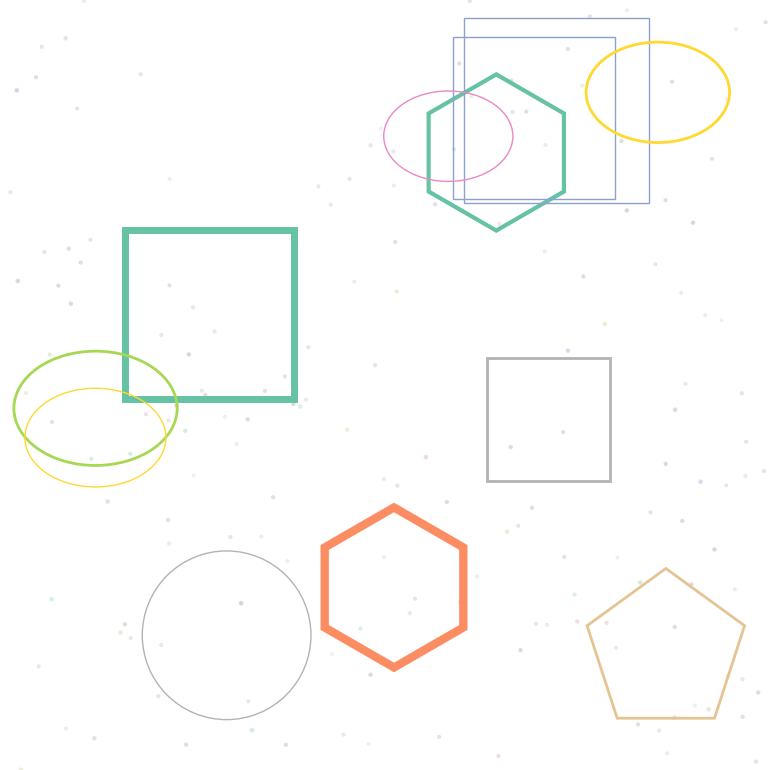[{"shape": "square", "thickness": 2.5, "radius": 0.55, "center": [0.272, 0.592]}, {"shape": "hexagon", "thickness": 1.5, "radius": 0.51, "center": [0.645, 0.802]}, {"shape": "hexagon", "thickness": 3, "radius": 0.52, "center": [0.512, 0.237]}, {"shape": "square", "thickness": 0.5, "radius": 0.53, "center": [0.694, 0.847]}, {"shape": "square", "thickness": 0.5, "radius": 0.6, "center": [0.722, 0.856]}, {"shape": "oval", "thickness": 0.5, "radius": 0.42, "center": [0.582, 0.823]}, {"shape": "oval", "thickness": 1, "radius": 0.53, "center": [0.124, 0.47]}, {"shape": "oval", "thickness": 1, "radius": 0.47, "center": [0.854, 0.88]}, {"shape": "oval", "thickness": 0.5, "radius": 0.46, "center": [0.124, 0.432]}, {"shape": "pentagon", "thickness": 1, "radius": 0.54, "center": [0.865, 0.154]}, {"shape": "circle", "thickness": 0.5, "radius": 0.55, "center": [0.294, 0.175]}, {"shape": "square", "thickness": 1, "radius": 0.4, "center": [0.713, 0.455]}]